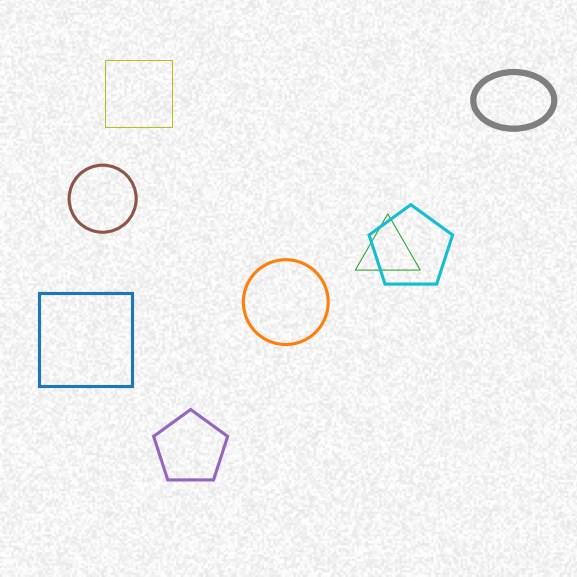[{"shape": "square", "thickness": 1.5, "radius": 0.4, "center": [0.148, 0.411]}, {"shape": "circle", "thickness": 1.5, "radius": 0.37, "center": [0.495, 0.476]}, {"shape": "triangle", "thickness": 0.5, "radius": 0.32, "center": [0.672, 0.564]}, {"shape": "pentagon", "thickness": 1.5, "radius": 0.34, "center": [0.33, 0.223]}, {"shape": "circle", "thickness": 1.5, "radius": 0.29, "center": [0.178, 0.655]}, {"shape": "oval", "thickness": 3, "radius": 0.35, "center": [0.89, 0.825]}, {"shape": "square", "thickness": 0.5, "radius": 0.29, "center": [0.24, 0.837]}, {"shape": "pentagon", "thickness": 1.5, "radius": 0.38, "center": [0.711, 0.569]}]